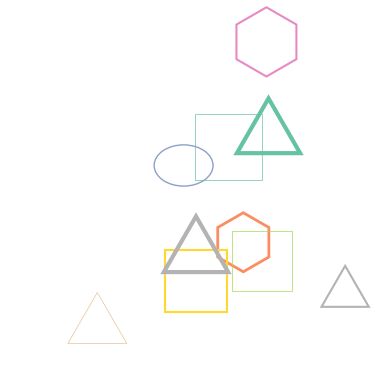[{"shape": "triangle", "thickness": 3, "radius": 0.47, "center": [0.697, 0.65]}, {"shape": "square", "thickness": 0.5, "radius": 0.43, "center": [0.593, 0.618]}, {"shape": "hexagon", "thickness": 2, "radius": 0.38, "center": [0.632, 0.371]}, {"shape": "oval", "thickness": 1, "radius": 0.38, "center": [0.477, 0.57]}, {"shape": "hexagon", "thickness": 1.5, "radius": 0.45, "center": [0.692, 0.891]}, {"shape": "square", "thickness": 0.5, "radius": 0.39, "center": [0.68, 0.321]}, {"shape": "square", "thickness": 1.5, "radius": 0.4, "center": [0.509, 0.27]}, {"shape": "triangle", "thickness": 0.5, "radius": 0.44, "center": [0.253, 0.152]}, {"shape": "triangle", "thickness": 1.5, "radius": 0.35, "center": [0.896, 0.239]}, {"shape": "triangle", "thickness": 3, "radius": 0.48, "center": [0.509, 0.341]}]